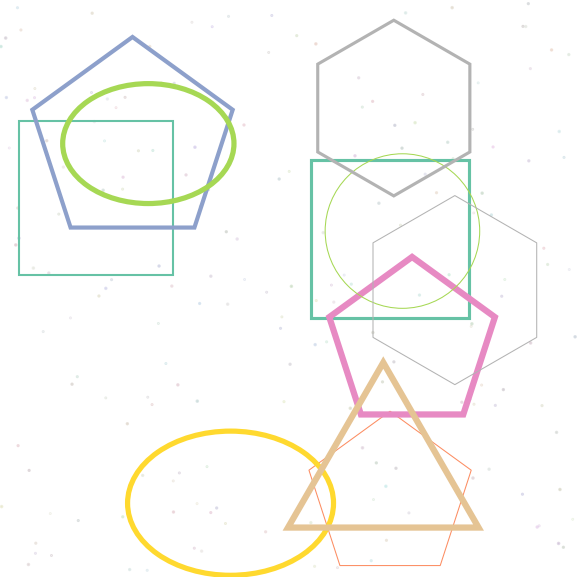[{"shape": "square", "thickness": 1, "radius": 0.67, "center": [0.166, 0.657]}, {"shape": "square", "thickness": 1.5, "radius": 0.69, "center": [0.676, 0.585]}, {"shape": "pentagon", "thickness": 0.5, "radius": 0.74, "center": [0.675, 0.139]}, {"shape": "pentagon", "thickness": 2, "radius": 0.91, "center": [0.229, 0.753]}, {"shape": "pentagon", "thickness": 3, "radius": 0.75, "center": [0.714, 0.403]}, {"shape": "circle", "thickness": 0.5, "radius": 0.67, "center": [0.697, 0.599]}, {"shape": "oval", "thickness": 2.5, "radius": 0.74, "center": [0.257, 0.75]}, {"shape": "oval", "thickness": 2.5, "radius": 0.89, "center": [0.399, 0.128]}, {"shape": "triangle", "thickness": 3, "radius": 0.95, "center": [0.664, 0.181]}, {"shape": "hexagon", "thickness": 1.5, "radius": 0.76, "center": [0.682, 0.812]}, {"shape": "hexagon", "thickness": 0.5, "radius": 0.82, "center": [0.788, 0.497]}]